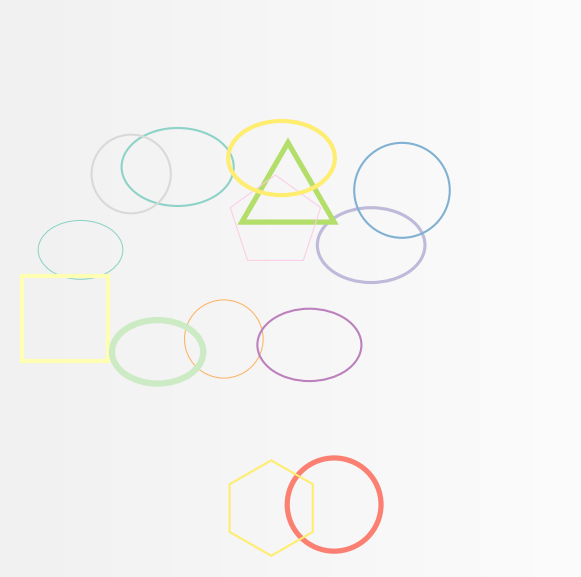[{"shape": "oval", "thickness": 0.5, "radius": 0.36, "center": [0.139, 0.566]}, {"shape": "oval", "thickness": 1, "radius": 0.48, "center": [0.306, 0.71]}, {"shape": "square", "thickness": 2, "radius": 0.37, "center": [0.112, 0.447]}, {"shape": "oval", "thickness": 1.5, "radius": 0.46, "center": [0.639, 0.575]}, {"shape": "circle", "thickness": 2.5, "radius": 0.4, "center": [0.575, 0.125]}, {"shape": "circle", "thickness": 1, "radius": 0.41, "center": [0.692, 0.67]}, {"shape": "circle", "thickness": 0.5, "radius": 0.34, "center": [0.385, 0.412]}, {"shape": "triangle", "thickness": 2.5, "radius": 0.46, "center": [0.495, 0.66]}, {"shape": "pentagon", "thickness": 0.5, "radius": 0.41, "center": [0.474, 0.614]}, {"shape": "circle", "thickness": 1, "radius": 0.34, "center": [0.226, 0.698]}, {"shape": "oval", "thickness": 1, "radius": 0.45, "center": [0.532, 0.402]}, {"shape": "oval", "thickness": 3, "radius": 0.39, "center": [0.271, 0.39]}, {"shape": "hexagon", "thickness": 1, "radius": 0.41, "center": [0.467, 0.119]}, {"shape": "oval", "thickness": 2, "radius": 0.46, "center": [0.484, 0.725]}]